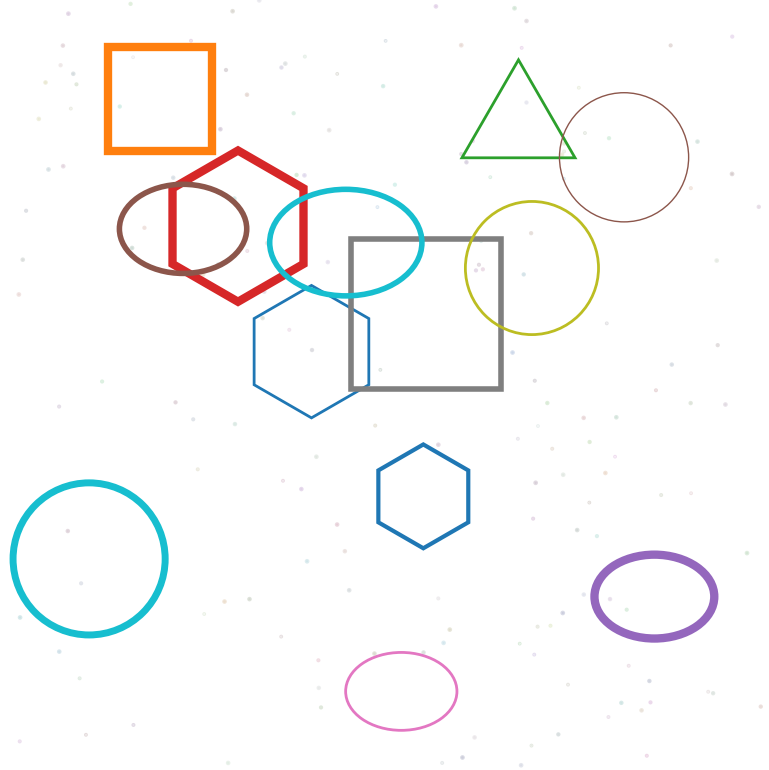[{"shape": "hexagon", "thickness": 1, "radius": 0.43, "center": [0.405, 0.543]}, {"shape": "hexagon", "thickness": 1.5, "radius": 0.34, "center": [0.55, 0.355]}, {"shape": "square", "thickness": 3, "radius": 0.34, "center": [0.208, 0.871]}, {"shape": "triangle", "thickness": 1, "radius": 0.42, "center": [0.673, 0.837]}, {"shape": "hexagon", "thickness": 3, "radius": 0.49, "center": [0.309, 0.706]}, {"shape": "oval", "thickness": 3, "radius": 0.39, "center": [0.85, 0.225]}, {"shape": "oval", "thickness": 2, "radius": 0.41, "center": [0.238, 0.703]}, {"shape": "circle", "thickness": 0.5, "radius": 0.42, "center": [0.81, 0.796]}, {"shape": "oval", "thickness": 1, "radius": 0.36, "center": [0.521, 0.102]}, {"shape": "square", "thickness": 2, "radius": 0.49, "center": [0.553, 0.592]}, {"shape": "circle", "thickness": 1, "radius": 0.43, "center": [0.691, 0.652]}, {"shape": "circle", "thickness": 2.5, "radius": 0.49, "center": [0.116, 0.274]}, {"shape": "oval", "thickness": 2, "radius": 0.49, "center": [0.449, 0.685]}]